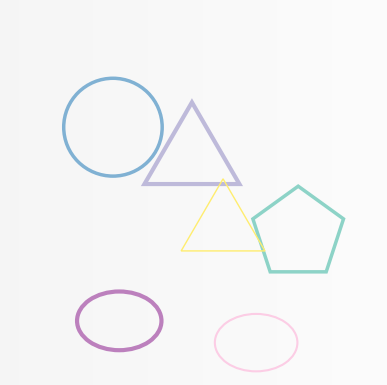[{"shape": "pentagon", "thickness": 2.5, "radius": 0.61, "center": [0.77, 0.393]}, {"shape": "triangle", "thickness": 3, "radius": 0.71, "center": [0.495, 0.593]}, {"shape": "circle", "thickness": 2.5, "radius": 0.64, "center": [0.291, 0.67]}, {"shape": "oval", "thickness": 1.5, "radius": 0.53, "center": [0.661, 0.11]}, {"shape": "oval", "thickness": 3, "radius": 0.54, "center": [0.308, 0.167]}, {"shape": "triangle", "thickness": 1, "radius": 0.62, "center": [0.576, 0.411]}]